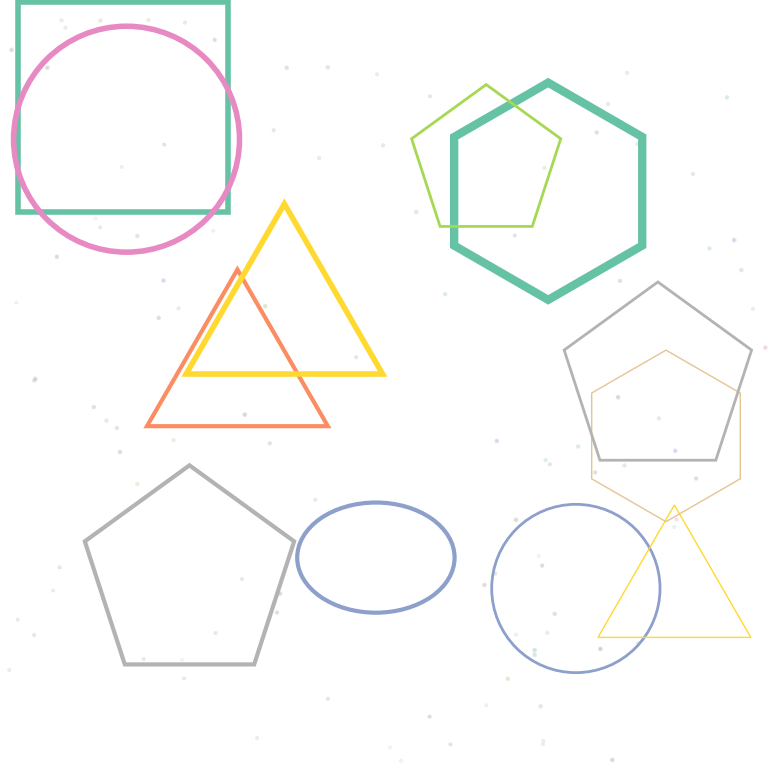[{"shape": "square", "thickness": 2, "radius": 0.68, "center": [0.16, 0.861]}, {"shape": "hexagon", "thickness": 3, "radius": 0.71, "center": [0.712, 0.752]}, {"shape": "triangle", "thickness": 1.5, "radius": 0.68, "center": [0.308, 0.514]}, {"shape": "oval", "thickness": 1.5, "radius": 0.51, "center": [0.488, 0.276]}, {"shape": "circle", "thickness": 1, "radius": 0.55, "center": [0.748, 0.236]}, {"shape": "circle", "thickness": 2, "radius": 0.73, "center": [0.164, 0.819]}, {"shape": "pentagon", "thickness": 1, "radius": 0.51, "center": [0.631, 0.788]}, {"shape": "triangle", "thickness": 2, "radius": 0.74, "center": [0.369, 0.588]}, {"shape": "triangle", "thickness": 0.5, "radius": 0.57, "center": [0.876, 0.23]}, {"shape": "hexagon", "thickness": 0.5, "radius": 0.56, "center": [0.865, 0.434]}, {"shape": "pentagon", "thickness": 1.5, "radius": 0.71, "center": [0.246, 0.253]}, {"shape": "pentagon", "thickness": 1, "radius": 0.64, "center": [0.854, 0.506]}]